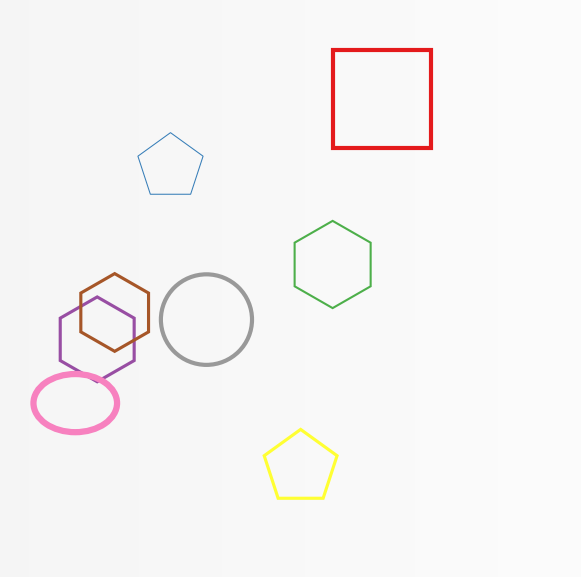[{"shape": "square", "thickness": 2, "radius": 0.43, "center": [0.657, 0.828]}, {"shape": "pentagon", "thickness": 0.5, "radius": 0.29, "center": [0.293, 0.71]}, {"shape": "hexagon", "thickness": 1, "radius": 0.38, "center": [0.572, 0.541]}, {"shape": "hexagon", "thickness": 1.5, "radius": 0.37, "center": [0.167, 0.412]}, {"shape": "pentagon", "thickness": 1.5, "radius": 0.33, "center": [0.517, 0.19]}, {"shape": "hexagon", "thickness": 1.5, "radius": 0.34, "center": [0.197, 0.458]}, {"shape": "oval", "thickness": 3, "radius": 0.36, "center": [0.129, 0.301]}, {"shape": "circle", "thickness": 2, "radius": 0.39, "center": [0.355, 0.446]}]